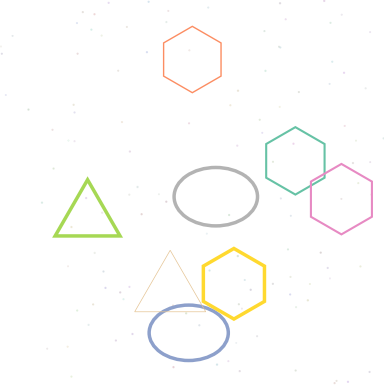[{"shape": "hexagon", "thickness": 1.5, "radius": 0.44, "center": [0.767, 0.582]}, {"shape": "hexagon", "thickness": 1, "radius": 0.43, "center": [0.5, 0.845]}, {"shape": "oval", "thickness": 2.5, "radius": 0.51, "center": [0.49, 0.136]}, {"shape": "hexagon", "thickness": 1.5, "radius": 0.46, "center": [0.887, 0.483]}, {"shape": "triangle", "thickness": 2.5, "radius": 0.49, "center": [0.227, 0.436]}, {"shape": "hexagon", "thickness": 2.5, "radius": 0.46, "center": [0.608, 0.263]}, {"shape": "triangle", "thickness": 0.5, "radius": 0.53, "center": [0.442, 0.243]}, {"shape": "oval", "thickness": 2.5, "radius": 0.54, "center": [0.561, 0.489]}]